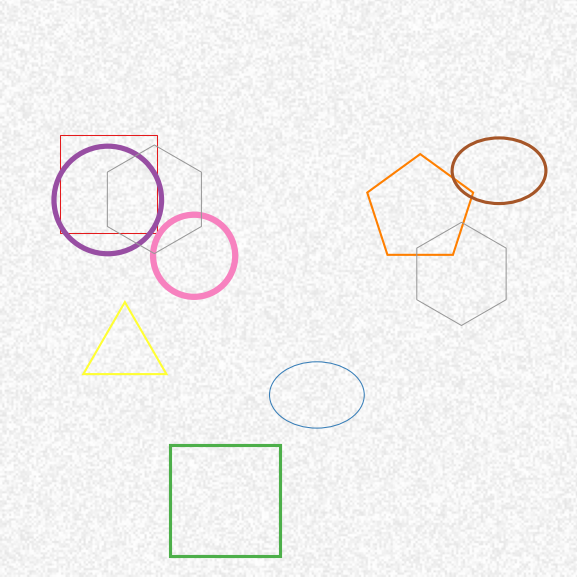[{"shape": "square", "thickness": 0.5, "radius": 0.42, "center": [0.189, 0.681]}, {"shape": "oval", "thickness": 0.5, "radius": 0.41, "center": [0.549, 0.315]}, {"shape": "square", "thickness": 1.5, "radius": 0.48, "center": [0.39, 0.133]}, {"shape": "circle", "thickness": 2.5, "radius": 0.47, "center": [0.187, 0.653]}, {"shape": "pentagon", "thickness": 1, "radius": 0.48, "center": [0.728, 0.636]}, {"shape": "triangle", "thickness": 1, "radius": 0.42, "center": [0.216, 0.393]}, {"shape": "oval", "thickness": 1.5, "radius": 0.41, "center": [0.864, 0.703]}, {"shape": "circle", "thickness": 3, "radius": 0.36, "center": [0.336, 0.556]}, {"shape": "hexagon", "thickness": 0.5, "radius": 0.47, "center": [0.267, 0.654]}, {"shape": "hexagon", "thickness": 0.5, "radius": 0.45, "center": [0.799, 0.525]}]